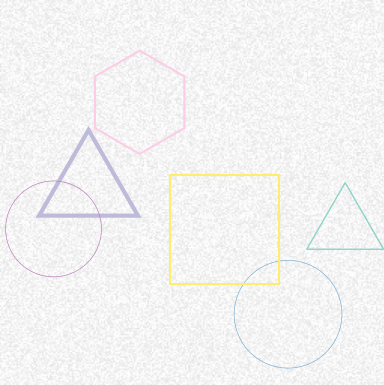[{"shape": "triangle", "thickness": 1, "radius": 0.58, "center": [0.897, 0.41]}, {"shape": "triangle", "thickness": 3, "radius": 0.74, "center": [0.23, 0.514]}, {"shape": "circle", "thickness": 0.5, "radius": 0.7, "center": [0.748, 0.184]}, {"shape": "hexagon", "thickness": 1.5, "radius": 0.67, "center": [0.363, 0.734]}, {"shape": "circle", "thickness": 0.5, "radius": 0.62, "center": [0.139, 0.405]}, {"shape": "square", "thickness": 1.5, "radius": 0.71, "center": [0.584, 0.404]}]